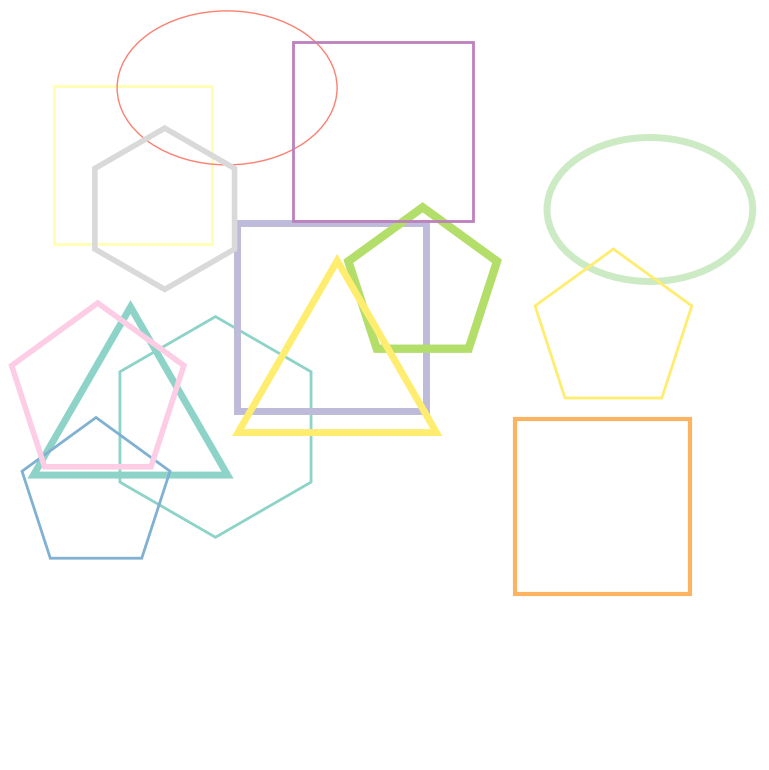[{"shape": "hexagon", "thickness": 1, "radius": 0.72, "center": [0.28, 0.446]}, {"shape": "triangle", "thickness": 2.5, "radius": 0.73, "center": [0.17, 0.456]}, {"shape": "square", "thickness": 1, "radius": 0.51, "center": [0.173, 0.786]}, {"shape": "square", "thickness": 2.5, "radius": 0.61, "center": [0.431, 0.589]}, {"shape": "oval", "thickness": 0.5, "radius": 0.71, "center": [0.295, 0.886]}, {"shape": "pentagon", "thickness": 1, "radius": 0.51, "center": [0.125, 0.357]}, {"shape": "square", "thickness": 1.5, "radius": 0.57, "center": [0.783, 0.343]}, {"shape": "pentagon", "thickness": 3, "radius": 0.51, "center": [0.549, 0.629]}, {"shape": "pentagon", "thickness": 2, "radius": 0.59, "center": [0.127, 0.489]}, {"shape": "hexagon", "thickness": 2, "radius": 0.52, "center": [0.214, 0.729]}, {"shape": "square", "thickness": 1, "radius": 0.58, "center": [0.498, 0.829]}, {"shape": "oval", "thickness": 2.5, "radius": 0.67, "center": [0.844, 0.728]}, {"shape": "pentagon", "thickness": 1, "radius": 0.53, "center": [0.797, 0.57]}, {"shape": "triangle", "thickness": 2.5, "radius": 0.74, "center": [0.438, 0.513]}]